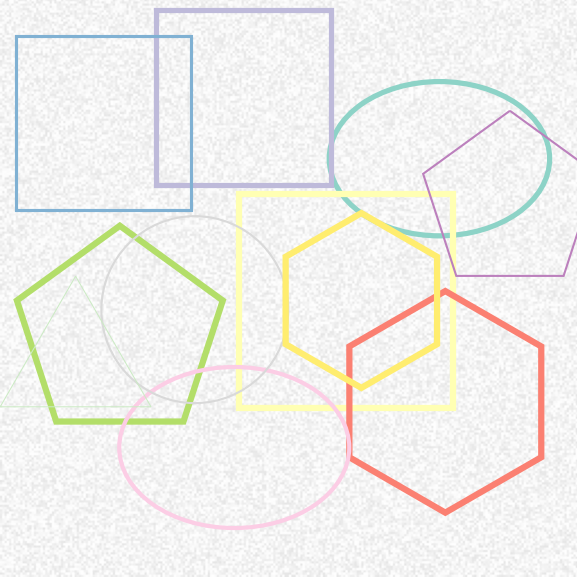[{"shape": "oval", "thickness": 2.5, "radius": 0.95, "center": [0.761, 0.724]}, {"shape": "square", "thickness": 3, "radius": 0.93, "center": [0.599, 0.479]}, {"shape": "square", "thickness": 2.5, "radius": 0.76, "center": [0.422, 0.83]}, {"shape": "hexagon", "thickness": 3, "radius": 0.96, "center": [0.771, 0.303]}, {"shape": "square", "thickness": 1.5, "radius": 0.76, "center": [0.18, 0.786]}, {"shape": "pentagon", "thickness": 3, "radius": 0.94, "center": [0.208, 0.421]}, {"shape": "oval", "thickness": 2, "radius": 1.0, "center": [0.406, 0.224]}, {"shape": "circle", "thickness": 1, "radius": 0.81, "center": [0.337, 0.463]}, {"shape": "pentagon", "thickness": 1, "radius": 0.79, "center": [0.883, 0.649]}, {"shape": "triangle", "thickness": 0.5, "radius": 0.75, "center": [0.131, 0.37]}, {"shape": "hexagon", "thickness": 3, "radius": 0.76, "center": [0.626, 0.479]}]